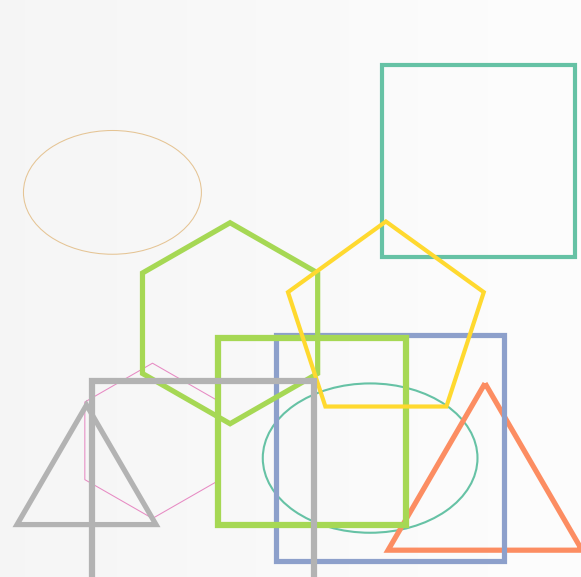[{"shape": "oval", "thickness": 1, "radius": 0.92, "center": [0.637, 0.206]}, {"shape": "square", "thickness": 2, "radius": 0.83, "center": [0.823, 0.721]}, {"shape": "triangle", "thickness": 2.5, "radius": 0.96, "center": [0.834, 0.143]}, {"shape": "square", "thickness": 2.5, "radius": 0.98, "center": [0.671, 0.224]}, {"shape": "hexagon", "thickness": 0.5, "radius": 0.67, "center": [0.262, 0.236]}, {"shape": "hexagon", "thickness": 2.5, "radius": 0.87, "center": [0.396, 0.439]}, {"shape": "square", "thickness": 3, "radius": 0.81, "center": [0.538, 0.251]}, {"shape": "pentagon", "thickness": 2, "radius": 0.89, "center": [0.664, 0.438]}, {"shape": "oval", "thickness": 0.5, "radius": 0.77, "center": [0.193, 0.666]}, {"shape": "square", "thickness": 3, "radius": 0.95, "center": [0.349, 0.149]}, {"shape": "triangle", "thickness": 2.5, "radius": 0.69, "center": [0.149, 0.16]}]